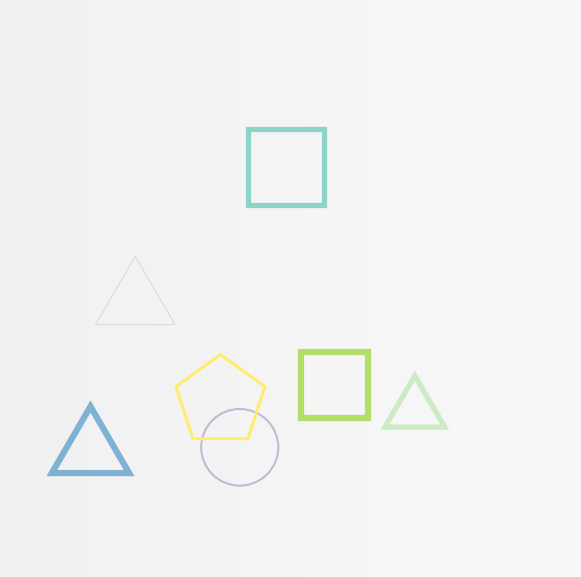[{"shape": "square", "thickness": 2.5, "radius": 0.33, "center": [0.492, 0.71]}, {"shape": "circle", "thickness": 1, "radius": 0.33, "center": [0.412, 0.225]}, {"shape": "triangle", "thickness": 3, "radius": 0.38, "center": [0.156, 0.218]}, {"shape": "square", "thickness": 3, "radius": 0.29, "center": [0.575, 0.332]}, {"shape": "triangle", "thickness": 0.5, "radius": 0.39, "center": [0.233, 0.477]}, {"shape": "triangle", "thickness": 2.5, "radius": 0.3, "center": [0.714, 0.289]}, {"shape": "pentagon", "thickness": 1.5, "radius": 0.4, "center": [0.379, 0.305]}]